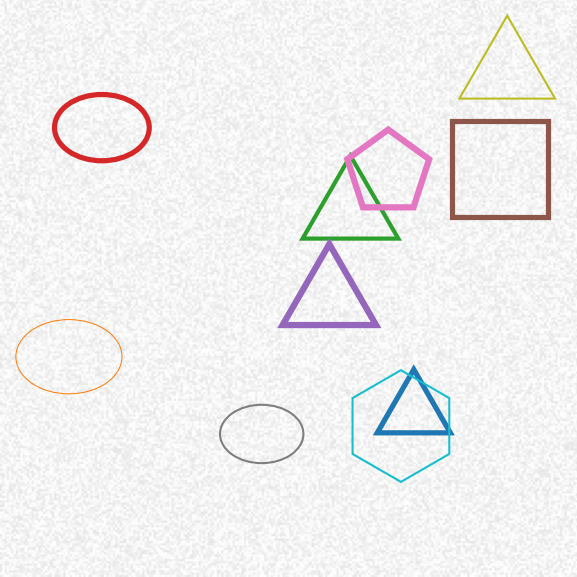[{"shape": "triangle", "thickness": 2.5, "radius": 0.37, "center": [0.717, 0.286]}, {"shape": "oval", "thickness": 0.5, "radius": 0.46, "center": [0.119, 0.381]}, {"shape": "triangle", "thickness": 2, "radius": 0.48, "center": [0.607, 0.634]}, {"shape": "oval", "thickness": 2.5, "radius": 0.41, "center": [0.176, 0.778]}, {"shape": "triangle", "thickness": 3, "radius": 0.47, "center": [0.57, 0.483]}, {"shape": "square", "thickness": 2.5, "radius": 0.42, "center": [0.866, 0.706]}, {"shape": "pentagon", "thickness": 3, "radius": 0.37, "center": [0.672, 0.7]}, {"shape": "oval", "thickness": 1, "radius": 0.36, "center": [0.453, 0.248]}, {"shape": "triangle", "thickness": 1, "radius": 0.48, "center": [0.878, 0.876]}, {"shape": "hexagon", "thickness": 1, "radius": 0.48, "center": [0.694, 0.261]}]